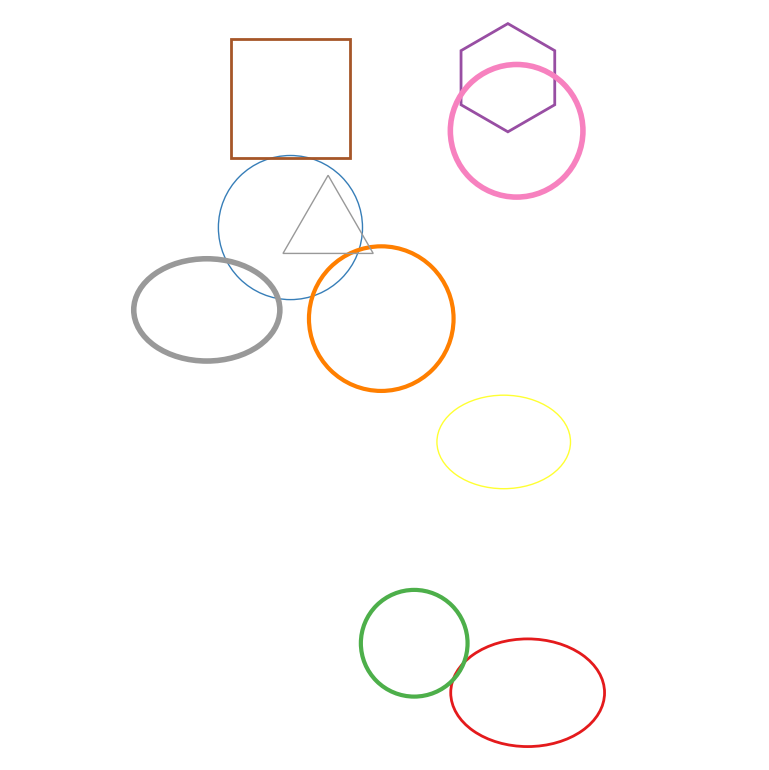[{"shape": "oval", "thickness": 1, "radius": 0.5, "center": [0.685, 0.1]}, {"shape": "circle", "thickness": 0.5, "radius": 0.47, "center": [0.377, 0.704]}, {"shape": "circle", "thickness": 1.5, "radius": 0.35, "center": [0.538, 0.165]}, {"shape": "hexagon", "thickness": 1, "radius": 0.35, "center": [0.66, 0.899]}, {"shape": "circle", "thickness": 1.5, "radius": 0.47, "center": [0.495, 0.586]}, {"shape": "oval", "thickness": 0.5, "radius": 0.43, "center": [0.654, 0.426]}, {"shape": "square", "thickness": 1, "radius": 0.39, "center": [0.377, 0.872]}, {"shape": "circle", "thickness": 2, "radius": 0.43, "center": [0.671, 0.83]}, {"shape": "triangle", "thickness": 0.5, "radius": 0.34, "center": [0.426, 0.705]}, {"shape": "oval", "thickness": 2, "radius": 0.47, "center": [0.269, 0.598]}]